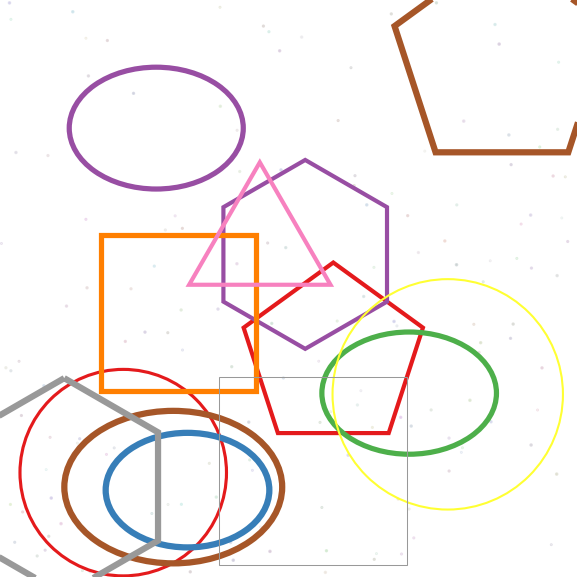[{"shape": "pentagon", "thickness": 2, "radius": 0.82, "center": [0.577, 0.381]}, {"shape": "circle", "thickness": 1.5, "radius": 0.89, "center": [0.213, 0.181]}, {"shape": "oval", "thickness": 3, "radius": 0.71, "center": [0.325, 0.15]}, {"shape": "oval", "thickness": 2.5, "radius": 0.76, "center": [0.709, 0.318]}, {"shape": "hexagon", "thickness": 2, "radius": 0.82, "center": [0.529, 0.559]}, {"shape": "oval", "thickness": 2.5, "radius": 0.75, "center": [0.271, 0.777]}, {"shape": "square", "thickness": 2.5, "radius": 0.67, "center": [0.309, 0.457]}, {"shape": "circle", "thickness": 1, "radius": 1.0, "center": [0.775, 0.316]}, {"shape": "pentagon", "thickness": 3, "radius": 0.98, "center": [0.869, 0.894]}, {"shape": "oval", "thickness": 3, "radius": 0.94, "center": [0.3, 0.156]}, {"shape": "triangle", "thickness": 2, "radius": 0.71, "center": [0.45, 0.577]}, {"shape": "square", "thickness": 0.5, "radius": 0.82, "center": [0.543, 0.183]}, {"shape": "hexagon", "thickness": 3, "radius": 0.94, "center": [0.111, 0.157]}]